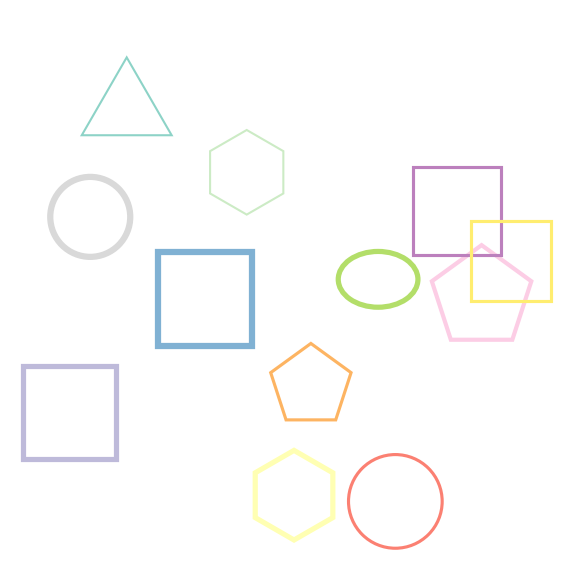[{"shape": "triangle", "thickness": 1, "radius": 0.45, "center": [0.219, 0.81]}, {"shape": "hexagon", "thickness": 2.5, "radius": 0.39, "center": [0.509, 0.142]}, {"shape": "square", "thickness": 2.5, "radius": 0.4, "center": [0.121, 0.285]}, {"shape": "circle", "thickness": 1.5, "radius": 0.41, "center": [0.685, 0.131]}, {"shape": "square", "thickness": 3, "radius": 0.41, "center": [0.355, 0.482]}, {"shape": "pentagon", "thickness": 1.5, "radius": 0.37, "center": [0.538, 0.331]}, {"shape": "oval", "thickness": 2.5, "radius": 0.34, "center": [0.655, 0.515]}, {"shape": "pentagon", "thickness": 2, "radius": 0.45, "center": [0.834, 0.484]}, {"shape": "circle", "thickness": 3, "radius": 0.35, "center": [0.156, 0.624]}, {"shape": "square", "thickness": 1.5, "radius": 0.38, "center": [0.791, 0.634]}, {"shape": "hexagon", "thickness": 1, "radius": 0.37, "center": [0.427, 0.701]}, {"shape": "square", "thickness": 1.5, "radius": 0.34, "center": [0.885, 0.547]}]